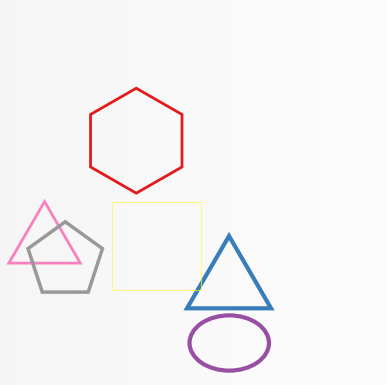[{"shape": "hexagon", "thickness": 2, "radius": 0.68, "center": [0.352, 0.635]}, {"shape": "triangle", "thickness": 3, "radius": 0.63, "center": [0.591, 0.262]}, {"shape": "oval", "thickness": 3, "radius": 0.51, "center": [0.592, 0.109]}, {"shape": "square", "thickness": 0.5, "radius": 0.58, "center": [0.404, 0.361]}, {"shape": "triangle", "thickness": 2, "radius": 0.53, "center": [0.115, 0.37]}, {"shape": "pentagon", "thickness": 2.5, "radius": 0.5, "center": [0.168, 0.323]}]